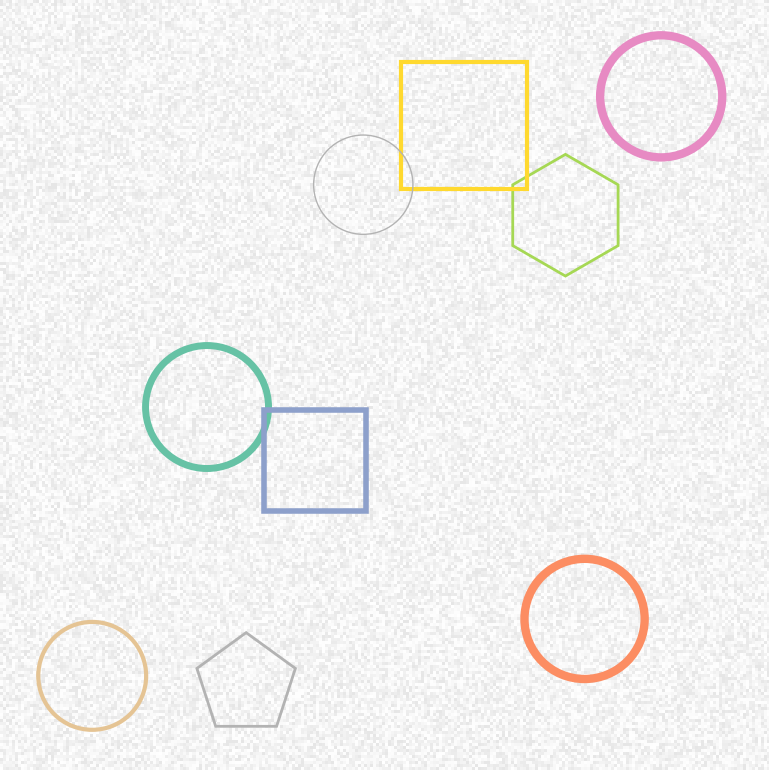[{"shape": "circle", "thickness": 2.5, "radius": 0.4, "center": [0.269, 0.471]}, {"shape": "circle", "thickness": 3, "radius": 0.39, "center": [0.759, 0.196]}, {"shape": "square", "thickness": 2, "radius": 0.33, "center": [0.409, 0.402]}, {"shape": "circle", "thickness": 3, "radius": 0.4, "center": [0.859, 0.875]}, {"shape": "hexagon", "thickness": 1, "radius": 0.4, "center": [0.734, 0.721]}, {"shape": "square", "thickness": 1.5, "radius": 0.41, "center": [0.603, 0.837]}, {"shape": "circle", "thickness": 1.5, "radius": 0.35, "center": [0.12, 0.122]}, {"shape": "pentagon", "thickness": 1, "radius": 0.34, "center": [0.32, 0.111]}, {"shape": "circle", "thickness": 0.5, "radius": 0.32, "center": [0.472, 0.76]}]